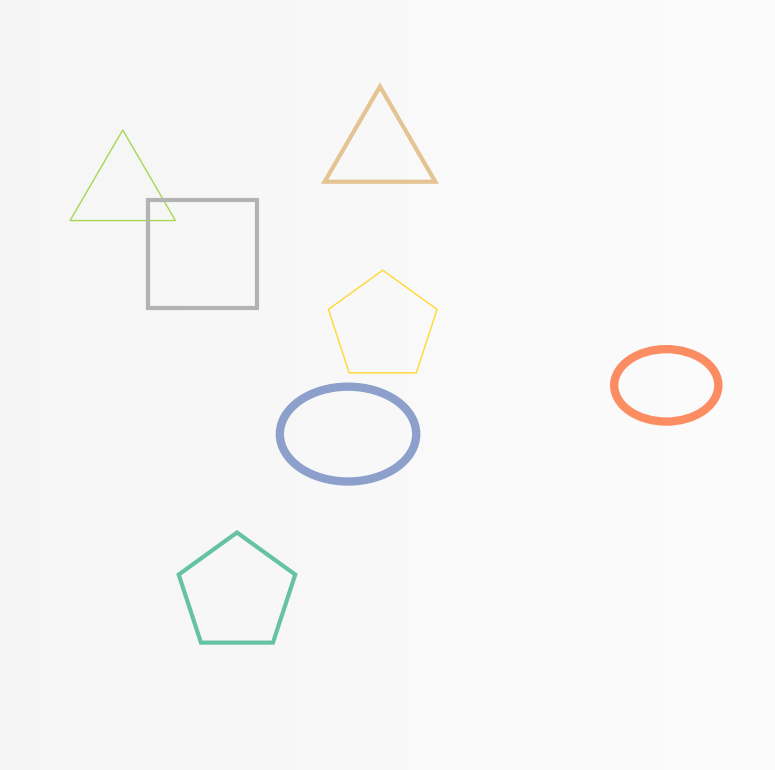[{"shape": "pentagon", "thickness": 1.5, "radius": 0.4, "center": [0.306, 0.229]}, {"shape": "oval", "thickness": 3, "radius": 0.34, "center": [0.86, 0.5]}, {"shape": "oval", "thickness": 3, "radius": 0.44, "center": [0.449, 0.436]}, {"shape": "triangle", "thickness": 0.5, "radius": 0.39, "center": [0.158, 0.753]}, {"shape": "pentagon", "thickness": 0.5, "radius": 0.37, "center": [0.494, 0.575]}, {"shape": "triangle", "thickness": 1.5, "radius": 0.41, "center": [0.49, 0.805]}, {"shape": "square", "thickness": 1.5, "radius": 0.35, "center": [0.262, 0.67]}]